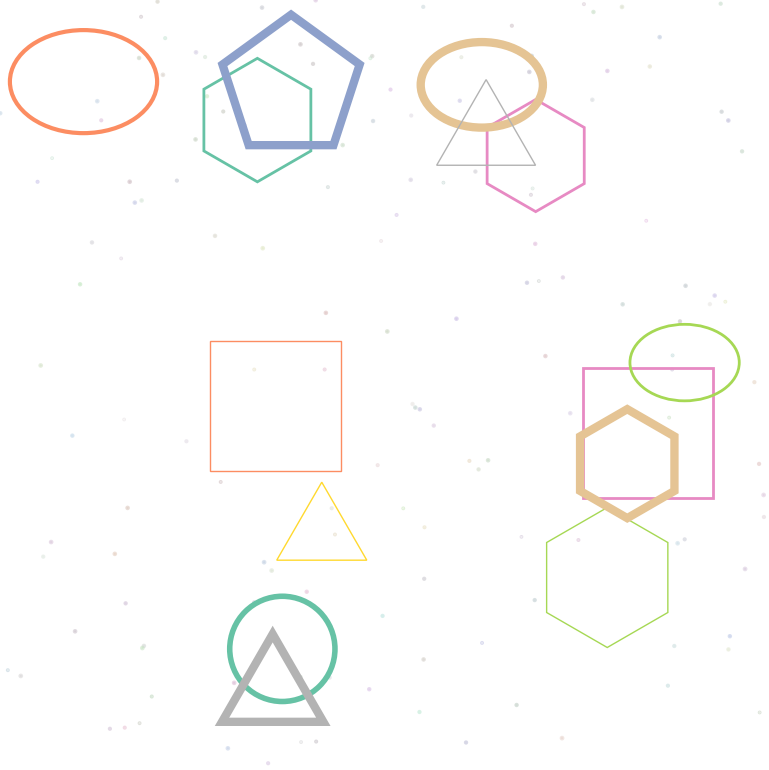[{"shape": "circle", "thickness": 2, "radius": 0.34, "center": [0.367, 0.157]}, {"shape": "hexagon", "thickness": 1, "radius": 0.4, "center": [0.334, 0.844]}, {"shape": "square", "thickness": 0.5, "radius": 0.42, "center": [0.358, 0.473]}, {"shape": "oval", "thickness": 1.5, "radius": 0.48, "center": [0.108, 0.894]}, {"shape": "pentagon", "thickness": 3, "radius": 0.47, "center": [0.378, 0.887]}, {"shape": "hexagon", "thickness": 1, "radius": 0.36, "center": [0.696, 0.798]}, {"shape": "square", "thickness": 1, "radius": 0.42, "center": [0.842, 0.437]}, {"shape": "oval", "thickness": 1, "radius": 0.35, "center": [0.889, 0.529]}, {"shape": "hexagon", "thickness": 0.5, "radius": 0.45, "center": [0.789, 0.25]}, {"shape": "triangle", "thickness": 0.5, "radius": 0.34, "center": [0.418, 0.306]}, {"shape": "oval", "thickness": 3, "radius": 0.4, "center": [0.626, 0.89]}, {"shape": "hexagon", "thickness": 3, "radius": 0.35, "center": [0.815, 0.398]}, {"shape": "triangle", "thickness": 0.5, "radius": 0.37, "center": [0.631, 0.822]}, {"shape": "triangle", "thickness": 3, "radius": 0.38, "center": [0.354, 0.101]}]